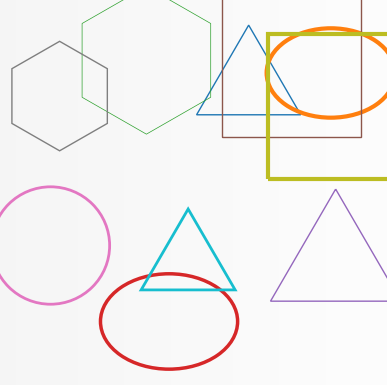[{"shape": "triangle", "thickness": 1, "radius": 0.78, "center": [0.642, 0.779]}, {"shape": "oval", "thickness": 3, "radius": 0.83, "center": [0.854, 0.81]}, {"shape": "hexagon", "thickness": 0.5, "radius": 0.96, "center": [0.378, 0.843]}, {"shape": "oval", "thickness": 2.5, "radius": 0.88, "center": [0.436, 0.165]}, {"shape": "triangle", "thickness": 1, "radius": 0.97, "center": [0.866, 0.315]}, {"shape": "square", "thickness": 1, "radius": 0.9, "center": [0.753, 0.823]}, {"shape": "circle", "thickness": 2, "radius": 0.76, "center": [0.13, 0.362]}, {"shape": "hexagon", "thickness": 1, "radius": 0.71, "center": [0.154, 0.75]}, {"shape": "square", "thickness": 3, "radius": 0.94, "center": [0.88, 0.724]}, {"shape": "triangle", "thickness": 2, "radius": 0.7, "center": [0.486, 0.317]}]